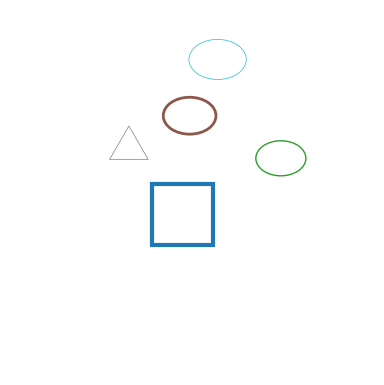[{"shape": "square", "thickness": 3, "radius": 0.4, "center": [0.473, 0.442]}, {"shape": "oval", "thickness": 1, "radius": 0.33, "center": [0.73, 0.589]}, {"shape": "oval", "thickness": 2, "radius": 0.34, "center": [0.493, 0.699]}, {"shape": "triangle", "thickness": 0.5, "radius": 0.29, "center": [0.335, 0.615]}, {"shape": "oval", "thickness": 0.5, "radius": 0.37, "center": [0.565, 0.846]}]